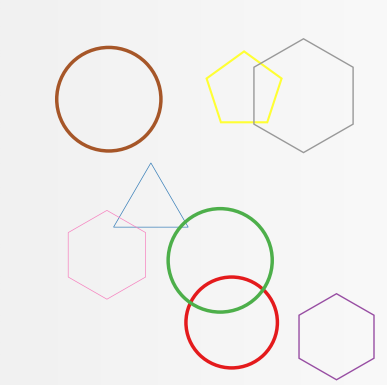[{"shape": "circle", "thickness": 2.5, "radius": 0.59, "center": [0.598, 0.162]}, {"shape": "triangle", "thickness": 0.5, "radius": 0.56, "center": [0.389, 0.466]}, {"shape": "circle", "thickness": 2.5, "radius": 0.67, "center": [0.568, 0.324]}, {"shape": "hexagon", "thickness": 1, "radius": 0.56, "center": [0.868, 0.125]}, {"shape": "pentagon", "thickness": 1.5, "radius": 0.51, "center": [0.63, 0.765]}, {"shape": "circle", "thickness": 2.5, "radius": 0.67, "center": [0.281, 0.742]}, {"shape": "hexagon", "thickness": 0.5, "radius": 0.58, "center": [0.276, 0.338]}, {"shape": "hexagon", "thickness": 1, "radius": 0.74, "center": [0.783, 0.751]}]